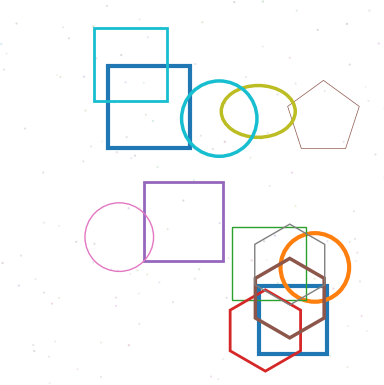[{"shape": "square", "thickness": 3, "radius": 0.53, "center": [0.387, 0.721]}, {"shape": "square", "thickness": 3, "radius": 0.44, "center": [0.762, 0.17]}, {"shape": "circle", "thickness": 3, "radius": 0.45, "center": [0.818, 0.305]}, {"shape": "square", "thickness": 1, "radius": 0.48, "center": [0.699, 0.316]}, {"shape": "hexagon", "thickness": 2, "radius": 0.53, "center": [0.689, 0.142]}, {"shape": "square", "thickness": 2, "radius": 0.51, "center": [0.476, 0.424]}, {"shape": "hexagon", "thickness": 2.5, "radius": 0.52, "center": [0.753, 0.226]}, {"shape": "pentagon", "thickness": 0.5, "radius": 0.49, "center": [0.84, 0.693]}, {"shape": "circle", "thickness": 1, "radius": 0.45, "center": [0.31, 0.384]}, {"shape": "hexagon", "thickness": 1, "radius": 0.52, "center": [0.753, 0.313]}, {"shape": "oval", "thickness": 2.5, "radius": 0.48, "center": [0.671, 0.711]}, {"shape": "square", "thickness": 2, "radius": 0.48, "center": [0.339, 0.832]}, {"shape": "circle", "thickness": 2.5, "radius": 0.49, "center": [0.57, 0.692]}]